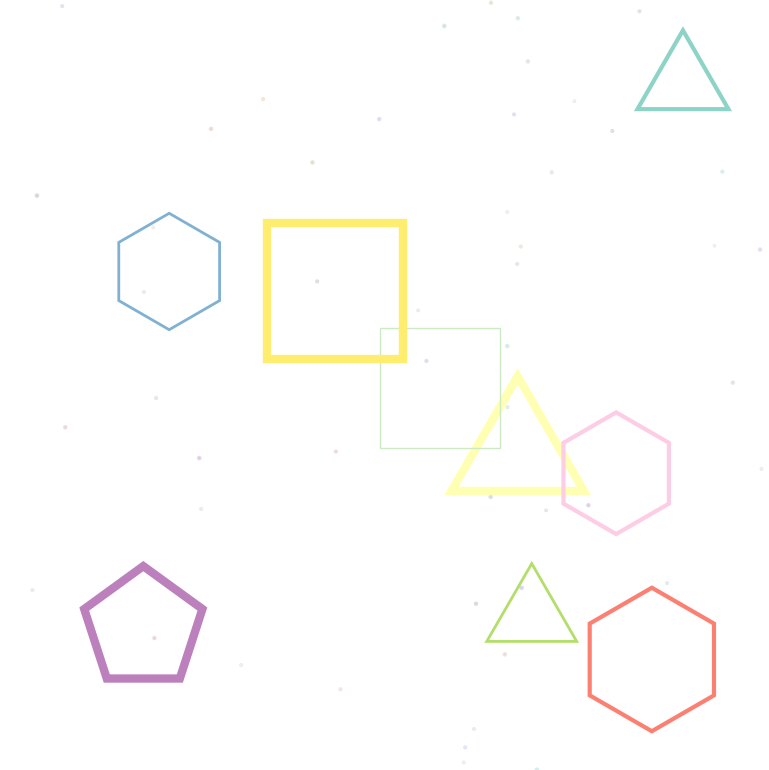[{"shape": "triangle", "thickness": 1.5, "radius": 0.34, "center": [0.887, 0.892]}, {"shape": "triangle", "thickness": 3, "radius": 0.5, "center": [0.672, 0.412]}, {"shape": "hexagon", "thickness": 1.5, "radius": 0.47, "center": [0.847, 0.144]}, {"shape": "hexagon", "thickness": 1, "radius": 0.38, "center": [0.22, 0.647]}, {"shape": "triangle", "thickness": 1, "radius": 0.34, "center": [0.691, 0.201]}, {"shape": "hexagon", "thickness": 1.5, "radius": 0.4, "center": [0.8, 0.385]}, {"shape": "pentagon", "thickness": 3, "radius": 0.4, "center": [0.186, 0.184]}, {"shape": "square", "thickness": 0.5, "radius": 0.39, "center": [0.572, 0.496]}, {"shape": "square", "thickness": 3, "radius": 0.44, "center": [0.435, 0.622]}]